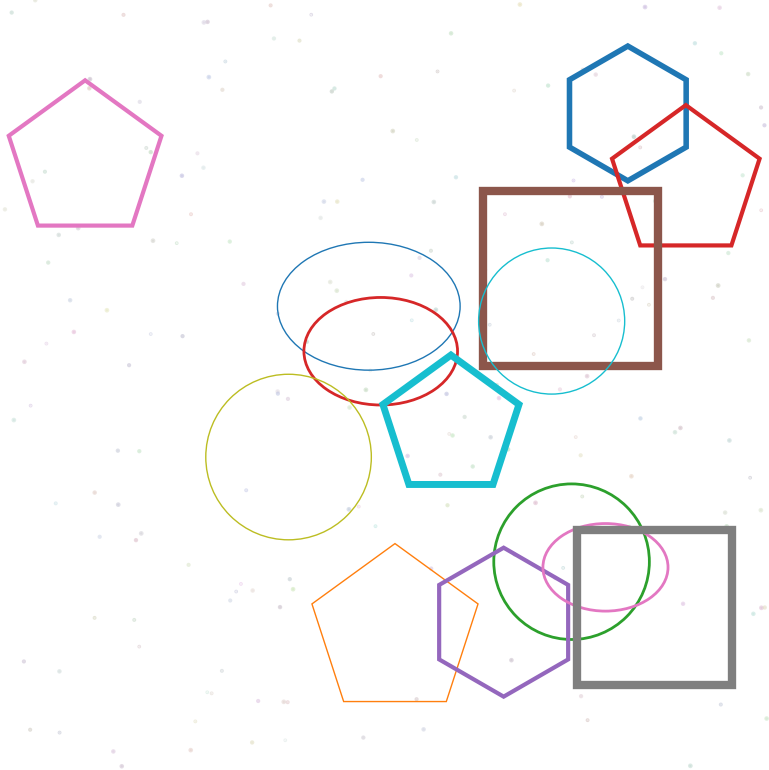[{"shape": "hexagon", "thickness": 2, "radius": 0.44, "center": [0.815, 0.853]}, {"shape": "oval", "thickness": 0.5, "radius": 0.59, "center": [0.479, 0.602]}, {"shape": "pentagon", "thickness": 0.5, "radius": 0.57, "center": [0.513, 0.181]}, {"shape": "circle", "thickness": 1, "radius": 0.51, "center": [0.742, 0.271]}, {"shape": "oval", "thickness": 1, "radius": 0.5, "center": [0.494, 0.544]}, {"shape": "pentagon", "thickness": 1.5, "radius": 0.5, "center": [0.891, 0.763]}, {"shape": "hexagon", "thickness": 1.5, "radius": 0.48, "center": [0.654, 0.192]}, {"shape": "square", "thickness": 3, "radius": 0.57, "center": [0.741, 0.638]}, {"shape": "pentagon", "thickness": 1.5, "radius": 0.52, "center": [0.111, 0.791]}, {"shape": "oval", "thickness": 1, "radius": 0.41, "center": [0.786, 0.263]}, {"shape": "square", "thickness": 3, "radius": 0.5, "center": [0.85, 0.211]}, {"shape": "circle", "thickness": 0.5, "radius": 0.54, "center": [0.375, 0.406]}, {"shape": "pentagon", "thickness": 2.5, "radius": 0.46, "center": [0.586, 0.446]}, {"shape": "circle", "thickness": 0.5, "radius": 0.47, "center": [0.716, 0.583]}]